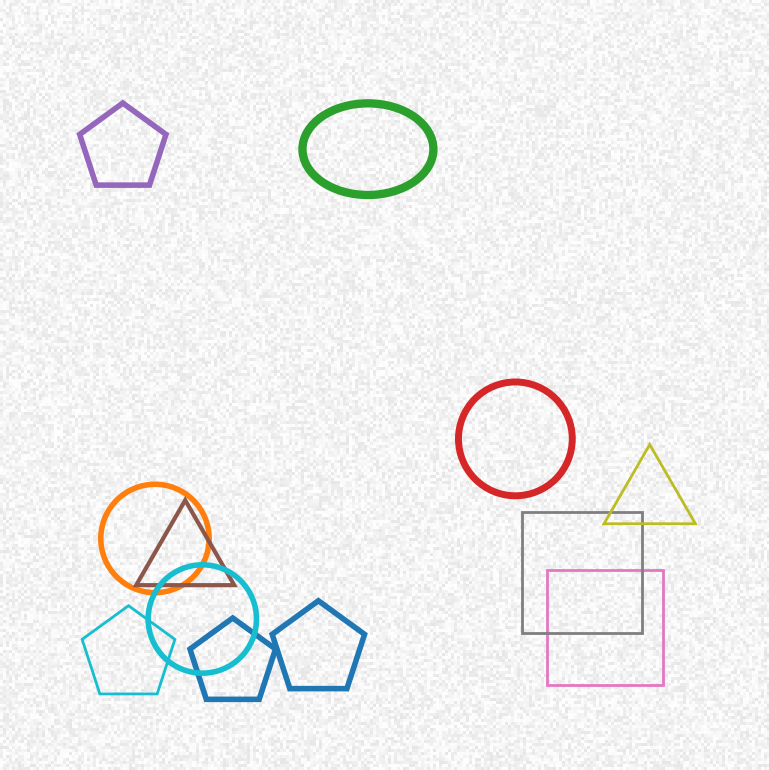[{"shape": "pentagon", "thickness": 2, "radius": 0.29, "center": [0.302, 0.139]}, {"shape": "pentagon", "thickness": 2, "radius": 0.32, "center": [0.413, 0.157]}, {"shape": "circle", "thickness": 2, "radius": 0.35, "center": [0.201, 0.301]}, {"shape": "oval", "thickness": 3, "radius": 0.43, "center": [0.478, 0.806]}, {"shape": "circle", "thickness": 2.5, "radius": 0.37, "center": [0.669, 0.43]}, {"shape": "pentagon", "thickness": 2, "radius": 0.29, "center": [0.16, 0.807]}, {"shape": "triangle", "thickness": 1.5, "radius": 0.37, "center": [0.241, 0.277]}, {"shape": "square", "thickness": 1, "radius": 0.37, "center": [0.786, 0.185]}, {"shape": "square", "thickness": 1, "radius": 0.39, "center": [0.756, 0.256]}, {"shape": "triangle", "thickness": 1, "radius": 0.34, "center": [0.844, 0.354]}, {"shape": "pentagon", "thickness": 1, "radius": 0.32, "center": [0.167, 0.15]}, {"shape": "circle", "thickness": 2, "radius": 0.35, "center": [0.263, 0.196]}]